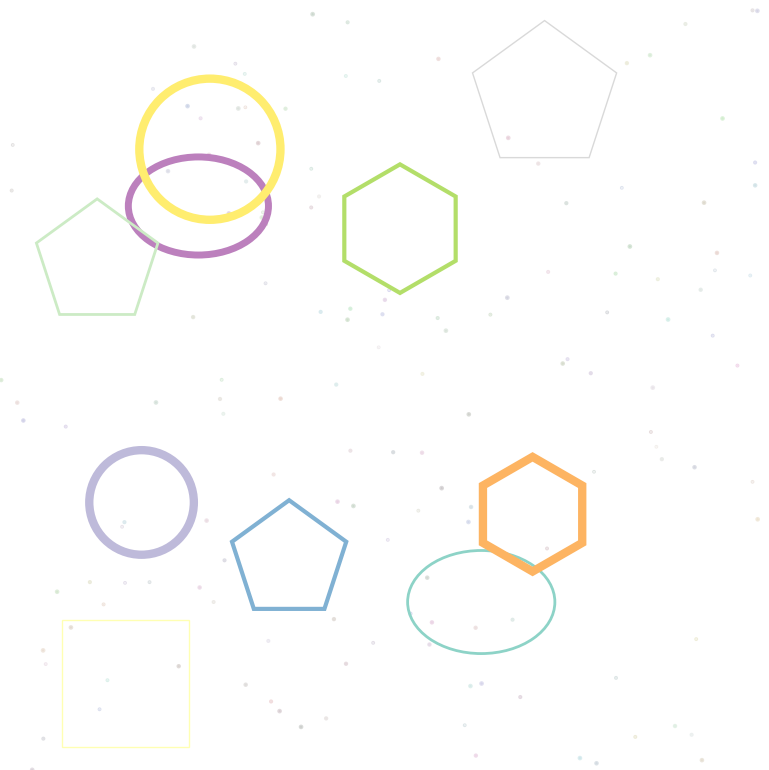[{"shape": "oval", "thickness": 1, "radius": 0.48, "center": [0.625, 0.218]}, {"shape": "square", "thickness": 0.5, "radius": 0.41, "center": [0.163, 0.112]}, {"shape": "circle", "thickness": 3, "radius": 0.34, "center": [0.184, 0.347]}, {"shape": "pentagon", "thickness": 1.5, "radius": 0.39, "center": [0.375, 0.272]}, {"shape": "hexagon", "thickness": 3, "radius": 0.37, "center": [0.692, 0.332]}, {"shape": "hexagon", "thickness": 1.5, "radius": 0.42, "center": [0.519, 0.703]}, {"shape": "pentagon", "thickness": 0.5, "radius": 0.49, "center": [0.707, 0.875]}, {"shape": "oval", "thickness": 2.5, "radius": 0.45, "center": [0.258, 0.732]}, {"shape": "pentagon", "thickness": 1, "radius": 0.41, "center": [0.126, 0.659]}, {"shape": "circle", "thickness": 3, "radius": 0.46, "center": [0.273, 0.806]}]